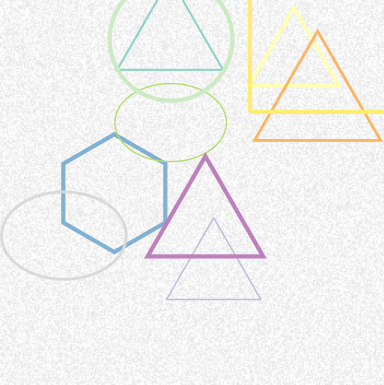[{"shape": "triangle", "thickness": 1.5, "radius": 0.79, "center": [0.442, 0.898]}, {"shape": "triangle", "thickness": 2.5, "radius": 0.67, "center": [0.764, 0.845]}, {"shape": "triangle", "thickness": 1, "radius": 0.71, "center": [0.555, 0.293]}, {"shape": "hexagon", "thickness": 3, "radius": 0.77, "center": [0.297, 0.498]}, {"shape": "triangle", "thickness": 2, "radius": 0.95, "center": [0.825, 0.73]}, {"shape": "oval", "thickness": 1, "radius": 0.72, "center": [0.443, 0.682]}, {"shape": "oval", "thickness": 2, "radius": 0.81, "center": [0.166, 0.388]}, {"shape": "triangle", "thickness": 3, "radius": 0.87, "center": [0.533, 0.421]}, {"shape": "circle", "thickness": 3, "radius": 0.8, "center": [0.444, 0.898]}, {"shape": "square", "thickness": 3, "radius": 0.89, "center": [0.827, 0.888]}]